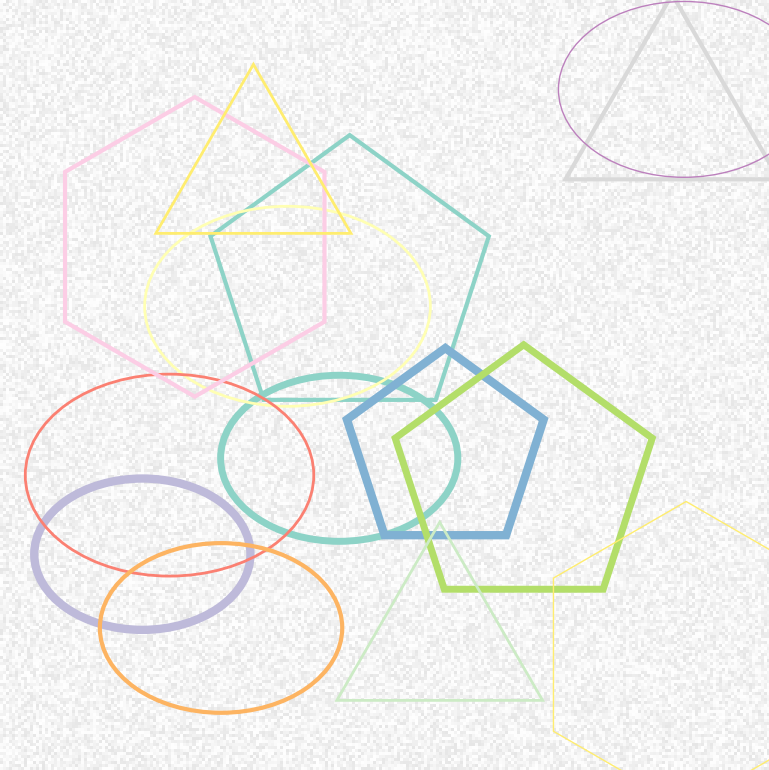[{"shape": "oval", "thickness": 2.5, "radius": 0.77, "center": [0.441, 0.405]}, {"shape": "pentagon", "thickness": 1.5, "radius": 0.95, "center": [0.454, 0.634]}, {"shape": "oval", "thickness": 1, "radius": 0.93, "center": [0.373, 0.602]}, {"shape": "oval", "thickness": 3, "radius": 0.7, "center": [0.185, 0.28]}, {"shape": "oval", "thickness": 1, "radius": 0.94, "center": [0.22, 0.383]}, {"shape": "pentagon", "thickness": 3, "radius": 0.67, "center": [0.578, 0.414]}, {"shape": "oval", "thickness": 1.5, "radius": 0.79, "center": [0.287, 0.184]}, {"shape": "pentagon", "thickness": 2.5, "radius": 0.88, "center": [0.68, 0.377]}, {"shape": "hexagon", "thickness": 1.5, "radius": 0.97, "center": [0.253, 0.679]}, {"shape": "triangle", "thickness": 1.5, "radius": 0.8, "center": [0.873, 0.847]}, {"shape": "oval", "thickness": 0.5, "radius": 0.82, "center": [0.888, 0.884]}, {"shape": "triangle", "thickness": 1, "radius": 0.77, "center": [0.571, 0.168]}, {"shape": "hexagon", "thickness": 0.5, "radius": 0.99, "center": [0.891, 0.15]}, {"shape": "triangle", "thickness": 1, "radius": 0.73, "center": [0.329, 0.77]}]